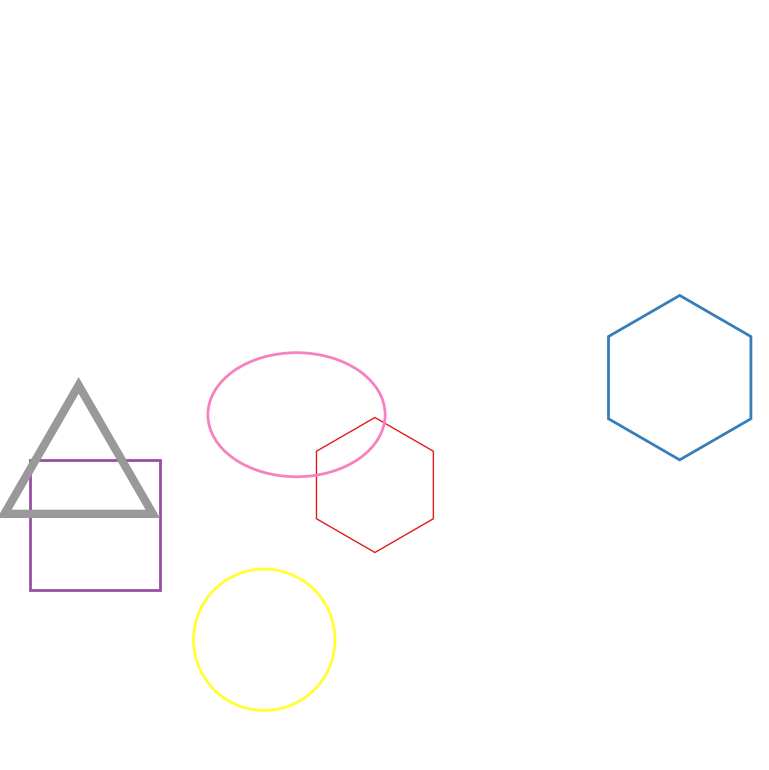[{"shape": "hexagon", "thickness": 0.5, "radius": 0.44, "center": [0.487, 0.37]}, {"shape": "hexagon", "thickness": 1, "radius": 0.53, "center": [0.883, 0.51]}, {"shape": "square", "thickness": 1, "radius": 0.42, "center": [0.124, 0.318]}, {"shape": "circle", "thickness": 1, "radius": 0.46, "center": [0.343, 0.169]}, {"shape": "oval", "thickness": 1, "radius": 0.58, "center": [0.385, 0.461]}, {"shape": "triangle", "thickness": 3, "radius": 0.56, "center": [0.102, 0.388]}]